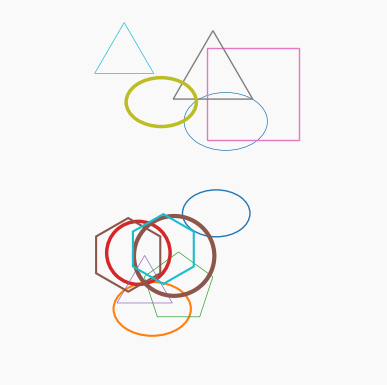[{"shape": "oval", "thickness": 0.5, "radius": 0.54, "center": [0.583, 0.685]}, {"shape": "oval", "thickness": 1, "radius": 0.44, "center": [0.558, 0.446]}, {"shape": "oval", "thickness": 1.5, "radius": 0.5, "center": [0.393, 0.198]}, {"shape": "pentagon", "thickness": 0.5, "radius": 0.47, "center": [0.461, 0.252]}, {"shape": "circle", "thickness": 2.5, "radius": 0.41, "center": [0.357, 0.343]}, {"shape": "triangle", "thickness": 0.5, "radius": 0.41, "center": [0.373, 0.254]}, {"shape": "circle", "thickness": 3, "radius": 0.52, "center": [0.449, 0.335]}, {"shape": "hexagon", "thickness": 1.5, "radius": 0.48, "center": [0.331, 0.338]}, {"shape": "square", "thickness": 1, "radius": 0.59, "center": [0.652, 0.756]}, {"shape": "triangle", "thickness": 1, "radius": 0.59, "center": [0.55, 0.802]}, {"shape": "oval", "thickness": 2.5, "radius": 0.45, "center": [0.416, 0.735]}, {"shape": "hexagon", "thickness": 1.5, "radius": 0.45, "center": [0.422, 0.353]}, {"shape": "triangle", "thickness": 0.5, "radius": 0.44, "center": [0.32, 0.853]}]